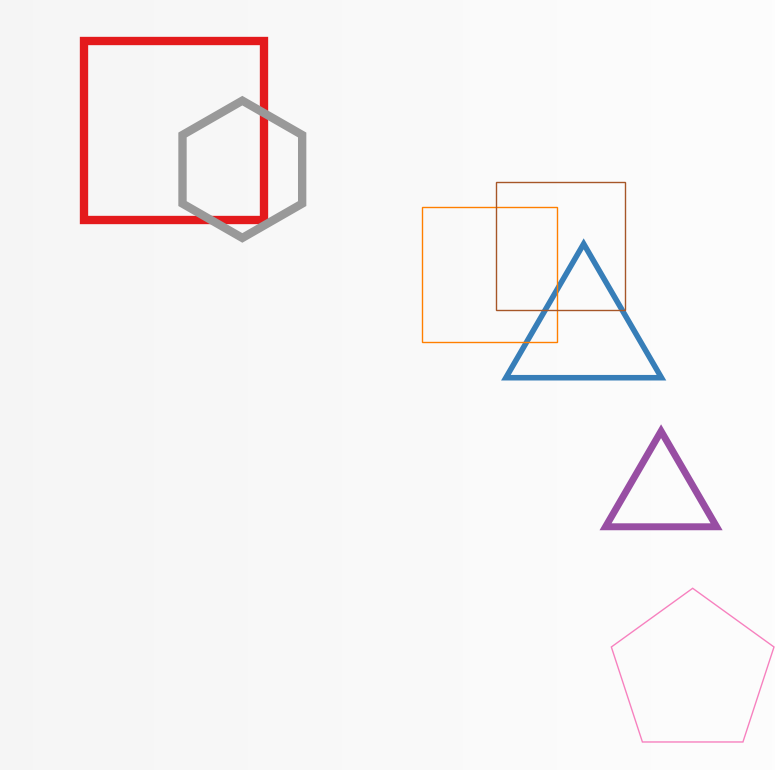[{"shape": "square", "thickness": 3, "radius": 0.58, "center": [0.225, 0.83]}, {"shape": "triangle", "thickness": 2, "radius": 0.58, "center": [0.753, 0.567]}, {"shape": "triangle", "thickness": 2.5, "radius": 0.41, "center": [0.853, 0.357]}, {"shape": "square", "thickness": 0.5, "radius": 0.44, "center": [0.631, 0.644]}, {"shape": "square", "thickness": 0.5, "radius": 0.42, "center": [0.723, 0.68]}, {"shape": "pentagon", "thickness": 0.5, "radius": 0.55, "center": [0.894, 0.126]}, {"shape": "hexagon", "thickness": 3, "radius": 0.45, "center": [0.313, 0.78]}]